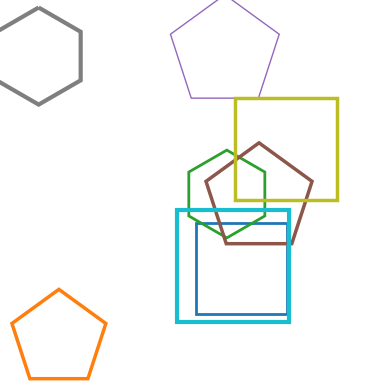[{"shape": "square", "thickness": 2, "radius": 0.59, "center": [0.627, 0.303]}, {"shape": "pentagon", "thickness": 2.5, "radius": 0.64, "center": [0.153, 0.12]}, {"shape": "hexagon", "thickness": 2, "radius": 0.57, "center": [0.589, 0.496]}, {"shape": "pentagon", "thickness": 1, "radius": 0.74, "center": [0.584, 0.865]}, {"shape": "pentagon", "thickness": 2.5, "radius": 0.72, "center": [0.673, 0.484]}, {"shape": "hexagon", "thickness": 3, "radius": 0.63, "center": [0.1, 0.854]}, {"shape": "square", "thickness": 2.5, "radius": 0.66, "center": [0.742, 0.613]}, {"shape": "square", "thickness": 3, "radius": 0.73, "center": [0.606, 0.309]}]